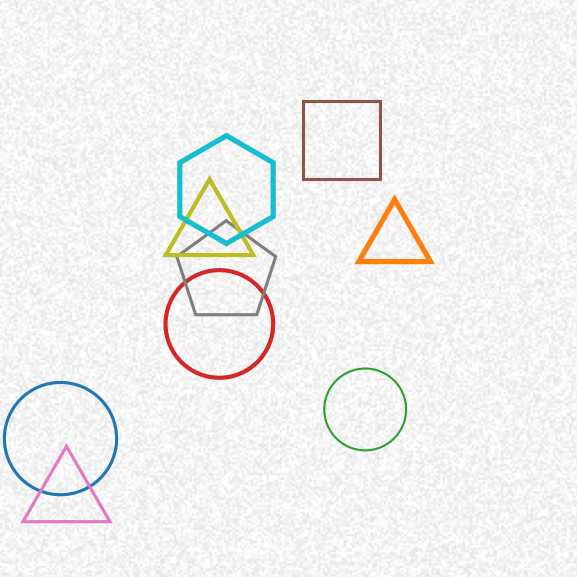[{"shape": "circle", "thickness": 1.5, "radius": 0.49, "center": [0.105, 0.24]}, {"shape": "triangle", "thickness": 2.5, "radius": 0.36, "center": [0.683, 0.582]}, {"shape": "circle", "thickness": 1, "radius": 0.35, "center": [0.632, 0.29]}, {"shape": "circle", "thickness": 2, "radius": 0.47, "center": [0.38, 0.438]}, {"shape": "square", "thickness": 1.5, "radius": 0.34, "center": [0.591, 0.756]}, {"shape": "triangle", "thickness": 1.5, "radius": 0.43, "center": [0.115, 0.139]}, {"shape": "pentagon", "thickness": 1.5, "radius": 0.45, "center": [0.392, 0.527]}, {"shape": "triangle", "thickness": 2, "radius": 0.44, "center": [0.363, 0.601]}, {"shape": "hexagon", "thickness": 2.5, "radius": 0.47, "center": [0.392, 0.671]}]